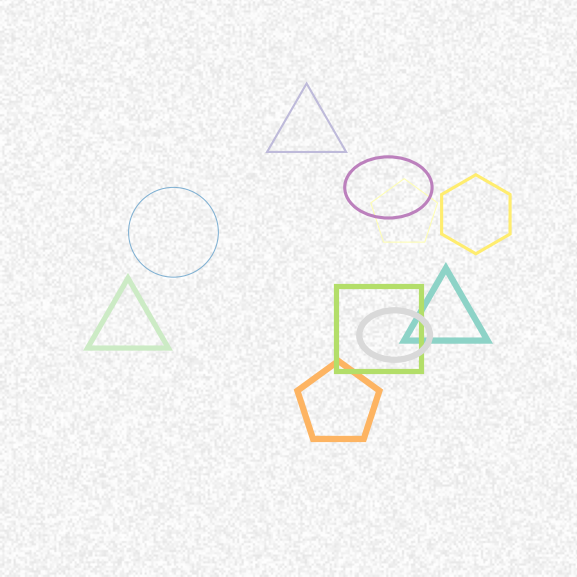[{"shape": "triangle", "thickness": 3, "radius": 0.42, "center": [0.772, 0.451]}, {"shape": "pentagon", "thickness": 0.5, "radius": 0.3, "center": [0.7, 0.629]}, {"shape": "triangle", "thickness": 1, "radius": 0.4, "center": [0.531, 0.776]}, {"shape": "circle", "thickness": 0.5, "radius": 0.39, "center": [0.3, 0.597]}, {"shape": "pentagon", "thickness": 3, "radius": 0.37, "center": [0.586, 0.299]}, {"shape": "square", "thickness": 2.5, "radius": 0.37, "center": [0.656, 0.43]}, {"shape": "oval", "thickness": 3, "radius": 0.31, "center": [0.683, 0.419]}, {"shape": "oval", "thickness": 1.5, "radius": 0.38, "center": [0.673, 0.675]}, {"shape": "triangle", "thickness": 2.5, "radius": 0.4, "center": [0.222, 0.437]}, {"shape": "hexagon", "thickness": 1.5, "radius": 0.34, "center": [0.824, 0.628]}]